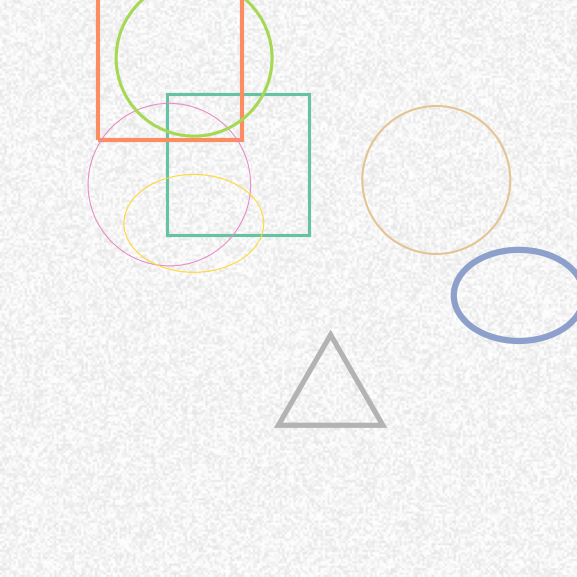[{"shape": "square", "thickness": 1.5, "radius": 0.61, "center": [0.412, 0.715]}, {"shape": "square", "thickness": 2, "radius": 0.62, "center": [0.294, 0.882]}, {"shape": "oval", "thickness": 3, "radius": 0.56, "center": [0.898, 0.488]}, {"shape": "circle", "thickness": 0.5, "radius": 0.7, "center": [0.293, 0.679]}, {"shape": "circle", "thickness": 1.5, "radius": 0.68, "center": [0.336, 0.898]}, {"shape": "oval", "thickness": 0.5, "radius": 0.61, "center": [0.336, 0.612]}, {"shape": "circle", "thickness": 1, "radius": 0.64, "center": [0.755, 0.688]}, {"shape": "triangle", "thickness": 2.5, "radius": 0.52, "center": [0.573, 0.315]}]